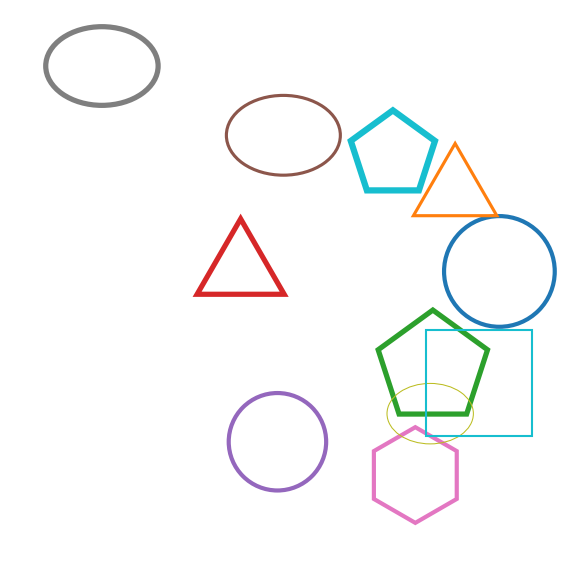[{"shape": "circle", "thickness": 2, "radius": 0.48, "center": [0.865, 0.529]}, {"shape": "triangle", "thickness": 1.5, "radius": 0.42, "center": [0.788, 0.667]}, {"shape": "pentagon", "thickness": 2.5, "radius": 0.5, "center": [0.75, 0.363]}, {"shape": "triangle", "thickness": 2.5, "radius": 0.44, "center": [0.417, 0.533]}, {"shape": "circle", "thickness": 2, "radius": 0.42, "center": [0.48, 0.234]}, {"shape": "oval", "thickness": 1.5, "radius": 0.49, "center": [0.491, 0.765]}, {"shape": "hexagon", "thickness": 2, "radius": 0.41, "center": [0.719, 0.177]}, {"shape": "oval", "thickness": 2.5, "radius": 0.49, "center": [0.176, 0.885]}, {"shape": "oval", "thickness": 0.5, "radius": 0.37, "center": [0.745, 0.283]}, {"shape": "square", "thickness": 1, "radius": 0.46, "center": [0.83, 0.337]}, {"shape": "pentagon", "thickness": 3, "radius": 0.38, "center": [0.68, 0.731]}]